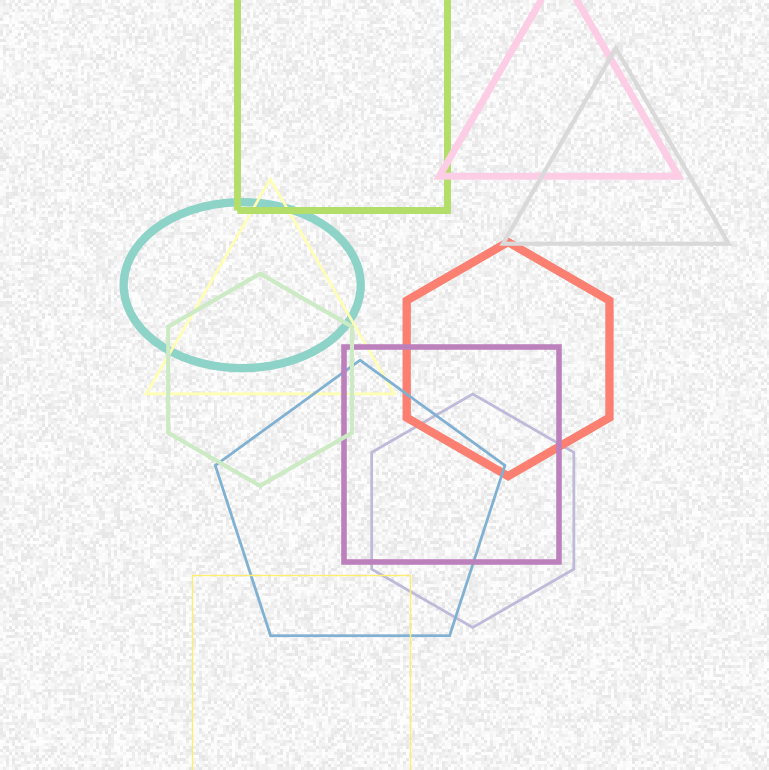[{"shape": "oval", "thickness": 3, "radius": 0.77, "center": [0.315, 0.63]}, {"shape": "triangle", "thickness": 1, "radius": 0.93, "center": [0.351, 0.581]}, {"shape": "hexagon", "thickness": 1, "radius": 0.76, "center": [0.614, 0.337]}, {"shape": "hexagon", "thickness": 3, "radius": 0.76, "center": [0.66, 0.534]}, {"shape": "pentagon", "thickness": 1, "radius": 0.99, "center": [0.468, 0.334]}, {"shape": "square", "thickness": 2.5, "radius": 0.68, "center": [0.444, 0.865]}, {"shape": "triangle", "thickness": 2.5, "radius": 0.9, "center": [0.726, 0.861]}, {"shape": "triangle", "thickness": 1.5, "radius": 0.85, "center": [0.8, 0.768]}, {"shape": "square", "thickness": 2, "radius": 0.7, "center": [0.586, 0.41]}, {"shape": "hexagon", "thickness": 1.5, "radius": 0.69, "center": [0.338, 0.507]}, {"shape": "square", "thickness": 0.5, "radius": 0.71, "center": [0.391, 0.111]}]